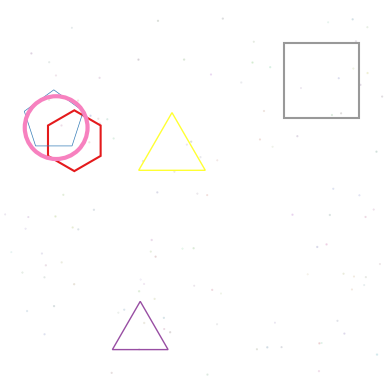[{"shape": "hexagon", "thickness": 1.5, "radius": 0.39, "center": [0.193, 0.635]}, {"shape": "pentagon", "thickness": 0.5, "radius": 0.4, "center": [0.14, 0.686]}, {"shape": "triangle", "thickness": 1, "radius": 0.42, "center": [0.364, 0.134]}, {"shape": "triangle", "thickness": 1, "radius": 0.5, "center": [0.447, 0.608]}, {"shape": "circle", "thickness": 3, "radius": 0.41, "center": [0.146, 0.669]}, {"shape": "square", "thickness": 1.5, "radius": 0.49, "center": [0.835, 0.791]}]